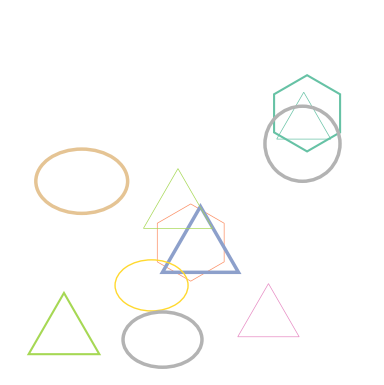[{"shape": "triangle", "thickness": 0.5, "radius": 0.41, "center": [0.789, 0.679]}, {"shape": "hexagon", "thickness": 1.5, "radius": 0.49, "center": [0.798, 0.706]}, {"shape": "hexagon", "thickness": 0.5, "radius": 0.5, "center": [0.495, 0.37]}, {"shape": "triangle", "thickness": 2.5, "radius": 0.57, "center": [0.521, 0.35]}, {"shape": "triangle", "thickness": 0.5, "radius": 0.46, "center": [0.697, 0.171]}, {"shape": "triangle", "thickness": 0.5, "radius": 0.52, "center": [0.462, 0.459]}, {"shape": "triangle", "thickness": 1.5, "radius": 0.53, "center": [0.166, 0.133]}, {"shape": "oval", "thickness": 1, "radius": 0.47, "center": [0.394, 0.259]}, {"shape": "oval", "thickness": 2.5, "radius": 0.6, "center": [0.212, 0.529]}, {"shape": "oval", "thickness": 2.5, "radius": 0.51, "center": [0.422, 0.118]}, {"shape": "circle", "thickness": 2.5, "radius": 0.49, "center": [0.786, 0.627]}]